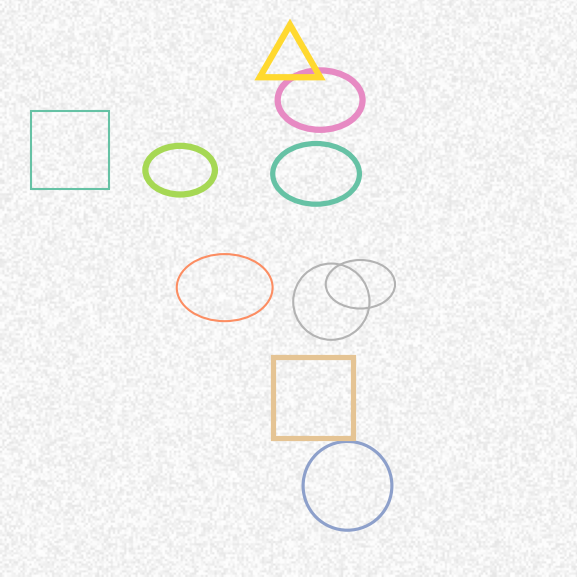[{"shape": "oval", "thickness": 2.5, "radius": 0.38, "center": [0.547, 0.698]}, {"shape": "square", "thickness": 1, "radius": 0.34, "center": [0.122, 0.739]}, {"shape": "oval", "thickness": 1, "radius": 0.41, "center": [0.389, 0.501]}, {"shape": "circle", "thickness": 1.5, "radius": 0.38, "center": [0.602, 0.158]}, {"shape": "oval", "thickness": 3, "radius": 0.37, "center": [0.554, 0.826]}, {"shape": "oval", "thickness": 3, "radius": 0.3, "center": [0.312, 0.704]}, {"shape": "triangle", "thickness": 3, "radius": 0.3, "center": [0.502, 0.896]}, {"shape": "square", "thickness": 2.5, "radius": 0.35, "center": [0.542, 0.311]}, {"shape": "oval", "thickness": 1, "radius": 0.3, "center": [0.624, 0.507]}, {"shape": "circle", "thickness": 1, "radius": 0.33, "center": [0.574, 0.477]}]